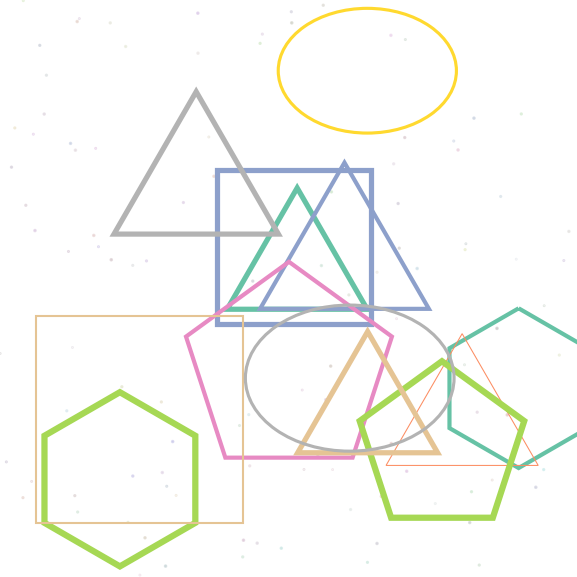[{"shape": "triangle", "thickness": 2.5, "radius": 0.7, "center": [0.515, 0.534]}, {"shape": "hexagon", "thickness": 2, "radius": 0.69, "center": [0.898, 0.327]}, {"shape": "triangle", "thickness": 0.5, "radius": 0.76, "center": [0.8, 0.269]}, {"shape": "triangle", "thickness": 2, "radius": 0.84, "center": [0.596, 0.549]}, {"shape": "square", "thickness": 2.5, "radius": 0.67, "center": [0.509, 0.571]}, {"shape": "pentagon", "thickness": 2, "radius": 0.94, "center": [0.5, 0.358]}, {"shape": "hexagon", "thickness": 3, "radius": 0.75, "center": [0.208, 0.169]}, {"shape": "pentagon", "thickness": 3, "radius": 0.75, "center": [0.765, 0.224]}, {"shape": "oval", "thickness": 1.5, "radius": 0.77, "center": [0.636, 0.877]}, {"shape": "triangle", "thickness": 2.5, "radius": 0.7, "center": [0.637, 0.285]}, {"shape": "square", "thickness": 1, "radius": 0.9, "center": [0.242, 0.273]}, {"shape": "oval", "thickness": 1.5, "radius": 0.9, "center": [0.606, 0.344]}, {"shape": "triangle", "thickness": 2.5, "radius": 0.82, "center": [0.34, 0.676]}]